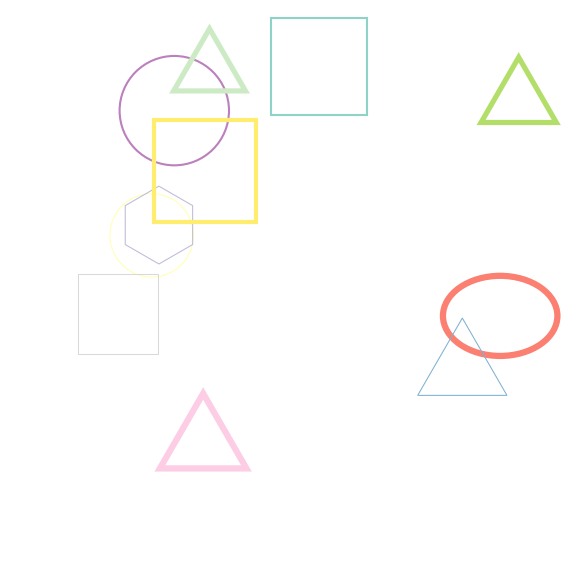[{"shape": "square", "thickness": 1, "radius": 0.42, "center": [0.553, 0.884]}, {"shape": "circle", "thickness": 0.5, "radius": 0.36, "center": [0.263, 0.592]}, {"shape": "hexagon", "thickness": 0.5, "radius": 0.34, "center": [0.275, 0.609]}, {"shape": "oval", "thickness": 3, "radius": 0.5, "center": [0.866, 0.452]}, {"shape": "triangle", "thickness": 0.5, "radius": 0.45, "center": [0.801, 0.359]}, {"shape": "triangle", "thickness": 2.5, "radius": 0.38, "center": [0.898, 0.825]}, {"shape": "triangle", "thickness": 3, "radius": 0.43, "center": [0.352, 0.231]}, {"shape": "square", "thickness": 0.5, "radius": 0.35, "center": [0.205, 0.456]}, {"shape": "circle", "thickness": 1, "radius": 0.47, "center": [0.302, 0.808]}, {"shape": "triangle", "thickness": 2.5, "radius": 0.36, "center": [0.363, 0.878]}, {"shape": "square", "thickness": 2, "radius": 0.44, "center": [0.356, 0.703]}]